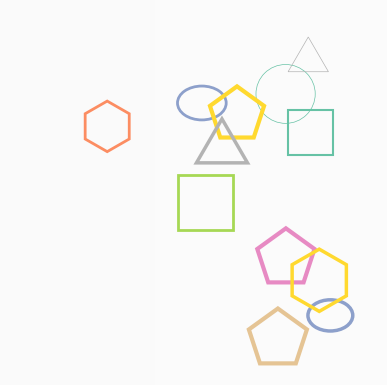[{"shape": "square", "thickness": 1.5, "radius": 0.3, "center": [0.801, 0.656]}, {"shape": "circle", "thickness": 0.5, "radius": 0.38, "center": [0.737, 0.756]}, {"shape": "hexagon", "thickness": 2, "radius": 0.33, "center": [0.277, 0.672]}, {"shape": "oval", "thickness": 2.5, "radius": 0.29, "center": [0.853, 0.181]}, {"shape": "oval", "thickness": 2, "radius": 0.31, "center": [0.521, 0.733]}, {"shape": "pentagon", "thickness": 3, "radius": 0.39, "center": [0.738, 0.329]}, {"shape": "square", "thickness": 2, "radius": 0.36, "center": [0.53, 0.475]}, {"shape": "pentagon", "thickness": 3, "radius": 0.37, "center": [0.612, 0.702]}, {"shape": "hexagon", "thickness": 2.5, "radius": 0.4, "center": [0.824, 0.272]}, {"shape": "pentagon", "thickness": 3, "radius": 0.39, "center": [0.717, 0.12]}, {"shape": "triangle", "thickness": 2.5, "radius": 0.38, "center": [0.573, 0.615]}, {"shape": "triangle", "thickness": 0.5, "radius": 0.3, "center": [0.796, 0.844]}]